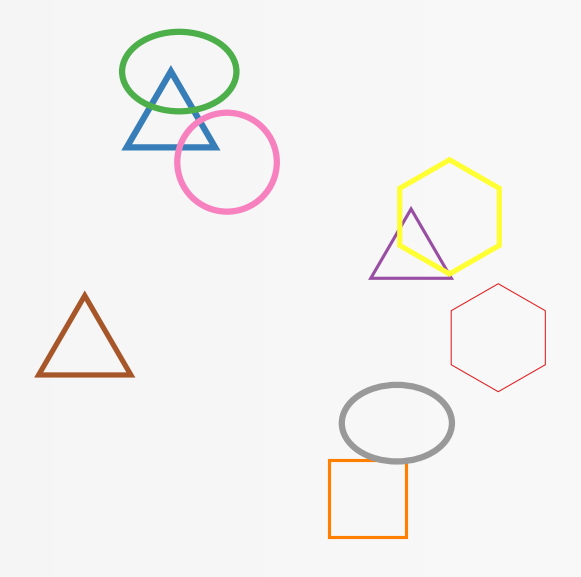[{"shape": "hexagon", "thickness": 0.5, "radius": 0.47, "center": [0.857, 0.414]}, {"shape": "triangle", "thickness": 3, "radius": 0.44, "center": [0.294, 0.788]}, {"shape": "oval", "thickness": 3, "radius": 0.49, "center": [0.308, 0.875]}, {"shape": "triangle", "thickness": 1.5, "radius": 0.4, "center": [0.707, 0.557]}, {"shape": "square", "thickness": 1.5, "radius": 0.33, "center": [0.632, 0.136]}, {"shape": "hexagon", "thickness": 2.5, "radius": 0.49, "center": [0.773, 0.624]}, {"shape": "triangle", "thickness": 2.5, "radius": 0.46, "center": [0.146, 0.396]}, {"shape": "circle", "thickness": 3, "radius": 0.43, "center": [0.391, 0.718]}, {"shape": "oval", "thickness": 3, "radius": 0.47, "center": [0.683, 0.266]}]